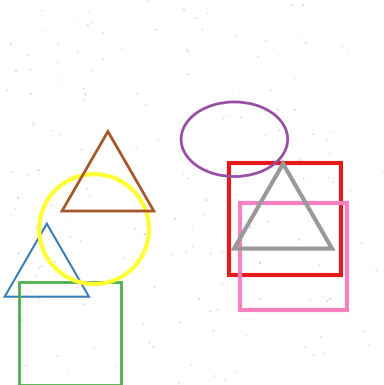[{"shape": "square", "thickness": 3, "radius": 0.72, "center": [0.74, 0.432]}, {"shape": "triangle", "thickness": 1.5, "radius": 0.63, "center": [0.122, 0.293]}, {"shape": "square", "thickness": 2, "radius": 0.66, "center": [0.181, 0.133]}, {"shape": "oval", "thickness": 2, "radius": 0.69, "center": [0.609, 0.638]}, {"shape": "circle", "thickness": 3, "radius": 0.71, "center": [0.244, 0.405]}, {"shape": "triangle", "thickness": 2, "radius": 0.69, "center": [0.28, 0.521]}, {"shape": "square", "thickness": 3, "radius": 0.7, "center": [0.762, 0.334]}, {"shape": "triangle", "thickness": 3, "radius": 0.73, "center": [0.735, 0.428]}]